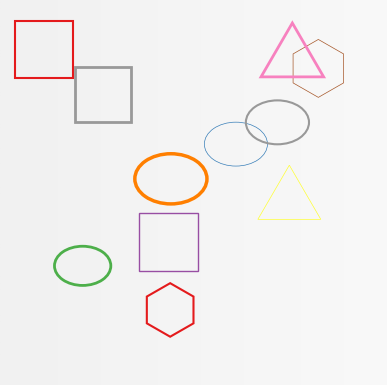[{"shape": "square", "thickness": 1.5, "radius": 0.37, "center": [0.113, 0.87]}, {"shape": "hexagon", "thickness": 1.5, "radius": 0.35, "center": [0.439, 0.195]}, {"shape": "oval", "thickness": 0.5, "radius": 0.41, "center": [0.609, 0.626]}, {"shape": "oval", "thickness": 2, "radius": 0.36, "center": [0.213, 0.31]}, {"shape": "square", "thickness": 1, "radius": 0.38, "center": [0.434, 0.371]}, {"shape": "oval", "thickness": 2.5, "radius": 0.47, "center": [0.441, 0.536]}, {"shape": "triangle", "thickness": 0.5, "radius": 0.47, "center": [0.747, 0.477]}, {"shape": "hexagon", "thickness": 0.5, "radius": 0.38, "center": [0.822, 0.822]}, {"shape": "triangle", "thickness": 2, "radius": 0.47, "center": [0.754, 0.847]}, {"shape": "square", "thickness": 2, "radius": 0.36, "center": [0.265, 0.755]}, {"shape": "oval", "thickness": 1.5, "radius": 0.41, "center": [0.716, 0.682]}]